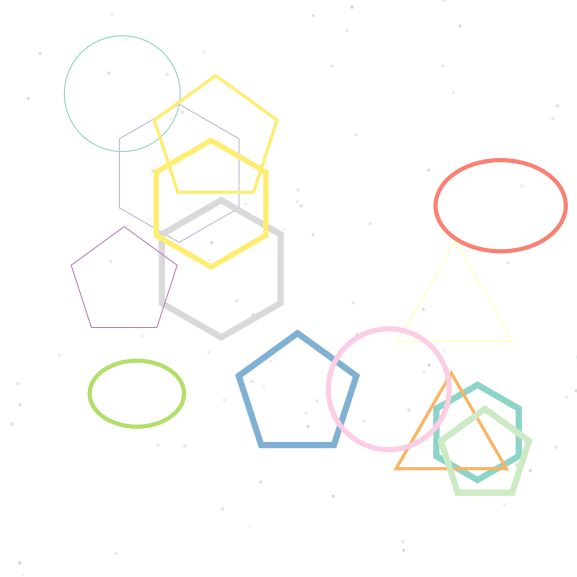[{"shape": "hexagon", "thickness": 3, "radius": 0.41, "center": [0.827, 0.25]}, {"shape": "circle", "thickness": 0.5, "radius": 0.5, "center": [0.212, 0.837]}, {"shape": "triangle", "thickness": 0.5, "radius": 0.58, "center": [0.788, 0.466]}, {"shape": "hexagon", "thickness": 0.5, "radius": 0.6, "center": [0.31, 0.699]}, {"shape": "oval", "thickness": 2, "radius": 0.56, "center": [0.867, 0.643]}, {"shape": "pentagon", "thickness": 3, "radius": 0.54, "center": [0.515, 0.315]}, {"shape": "triangle", "thickness": 1.5, "radius": 0.55, "center": [0.781, 0.243]}, {"shape": "oval", "thickness": 2, "radius": 0.41, "center": [0.237, 0.317]}, {"shape": "circle", "thickness": 2.5, "radius": 0.52, "center": [0.673, 0.325]}, {"shape": "hexagon", "thickness": 3, "radius": 0.59, "center": [0.383, 0.534]}, {"shape": "pentagon", "thickness": 0.5, "radius": 0.48, "center": [0.215, 0.51]}, {"shape": "pentagon", "thickness": 3, "radius": 0.4, "center": [0.84, 0.211]}, {"shape": "hexagon", "thickness": 2.5, "radius": 0.55, "center": [0.365, 0.646]}, {"shape": "pentagon", "thickness": 1.5, "radius": 0.56, "center": [0.374, 0.757]}]